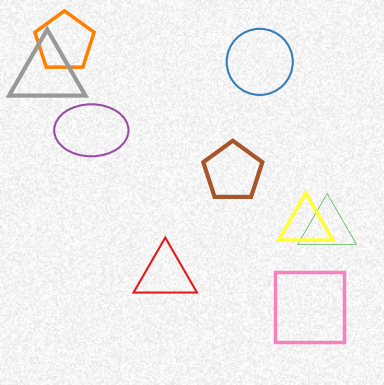[{"shape": "triangle", "thickness": 1.5, "radius": 0.48, "center": [0.429, 0.288]}, {"shape": "circle", "thickness": 1.5, "radius": 0.43, "center": [0.675, 0.839]}, {"shape": "triangle", "thickness": 0.5, "radius": 0.44, "center": [0.85, 0.409]}, {"shape": "oval", "thickness": 1.5, "radius": 0.48, "center": [0.237, 0.662]}, {"shape": "pentagon", "thickness": 2.5, "radius": 0.4, "center": [0.168, 0.891]}, {"shape": "triangle", "thickness": 2.5, "radius": 0.41, "center": [0.794, 0.417]}, {"shape": "pentagon", "thickness": 3, "radius": 0.4, "center": [0.605, 0.554]}, {"shape": "square", "thickness": 2.5, "radius": 0.45, "center": [0.803, 0.202]}, {"shape": "triangle", "thickness": 3, "radius": 0.57, "center": [0.123, 0.809]}]